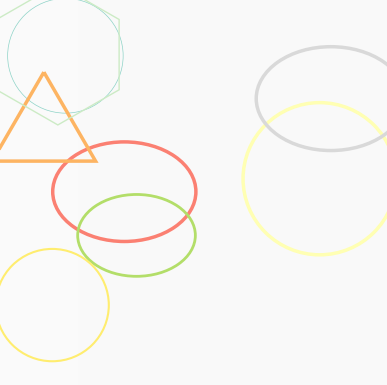[{"shape": "circle", "thickness": 0.5, "radius": 0.75, "center": [0.169, 0.855]}, {"shape": "circle", "thickness": 2.5, "radius": 0.99, "center": [0.825, 0.536]}, {"shape": "oval", "thickness": 2.5, "radius": 0.92, "center": [0.321, 0.502]}, {"shape": "triangle", "thickness": 2.5, "radius": 0.77, "center": [0.113, 0.659]}, {"shape": "oval", "thickness": 2, "radius": 0.76, "center": [0.352, 0.389]}, {"shape": "oval", "thickness": 2.5, "radius": 0.96, "center": [0.854, 0.744]}, {"shape": "hexagon", "thickness": 1, "radius": 0.91, "center": [0.149, 0.858]}, {"shape": "circle", "thickness": 1.5, "radius": 0.73, "center": [0.135, 0.208]}]